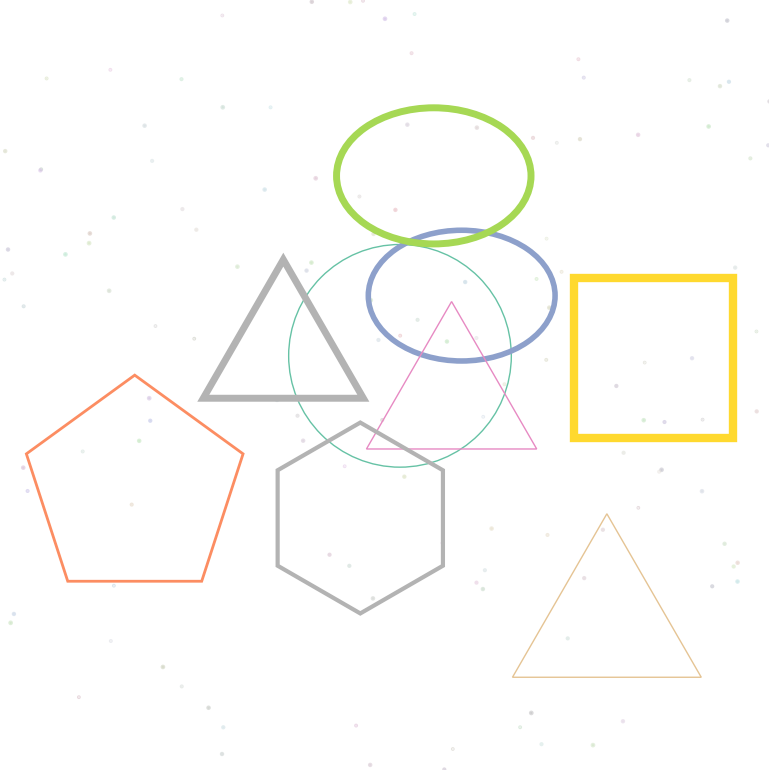[{"shape": "circle", "thickness": 0.5, "radius": 0.72, "center": [0.519, 0.538]}, {"shape": "pentagon", "thickness": 1, "radius": 0.74, "center": [0.175, 0.365]}, {"shape": "oval", "thickness": 2, "radius": 0.61, "center": [0.6, 0.616]}, {"shape": "triangle", "thickness": 0.5, "radius": 0.64, "center": [0.586, 0.481]}, {"shape": "oval", "thickness": 2.5, "radius": 0.63, "center": [0.563, 0.772]}, {"shape": "square", "thickness": 3, "radius": 0.52, "center": [0.848, 0.535]}, {"shape": "triangle", "thickness": 0.5, "radius": 0.71, "center": [0.788, 0.191]}, {"shape": "hexagon", "thickness": 1.5, "radius": 0.62, "center": [0.468, 0.327]}, {"shape": "triangle", "thickness": 2.5, "radius": 0.6, "center": [0.368, 0.543]}]